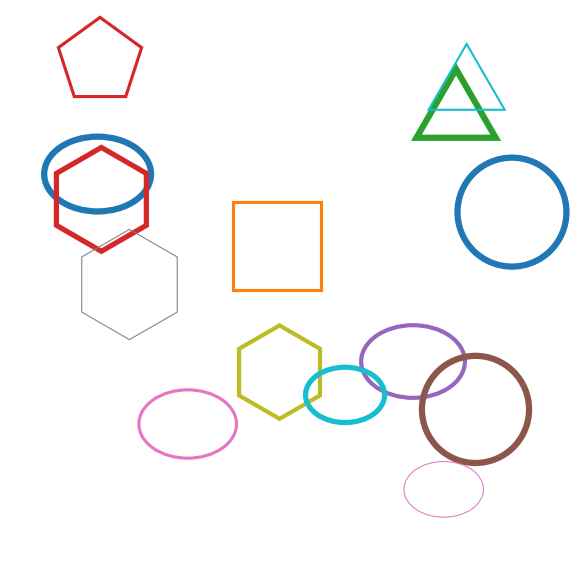[{"shape": "oval", "thickness": 3, "radius": 0.46, "center": [0.169, 0.698]}, {"shape": "circle", "thickness": 3, "radius": 0.47, "center": [0.887, 0.632]}, {"shape": "square", "thickness": 1.5, "radius": 0.38, "center": [0.479, 0.573]}, {"shape": "triangle", "thickness": 3, "radius": 0.4, "center": [0.79, 0.8]}, {"shape": "hexagon", "thickness": 2.5, "radius": 0.45, "center": [0.176, 0.654]}, {"shape": "pentagon", "thickness": 1.5, "radius": 0.38, "center": [0.173, 0.893]}, {"shape": "oval", "thickness": 2, "radius": 0.45, "center": [0.715, 0.373]}, {"shape": "circle", "thickness": 3, "radius": 0.46, "center": [0.823, 0.29]}, {"shape": "oval", "thickness": 1.5, "radius": 0.42, "center": [0.325, 0.265]}, {"shape": "oval", "thickness": 0.5, "radius": 0.34, "center": [0.768, 0.152]}, {"shape": "hexagon", "thickness": 0.5, "radius": 0.48, "center": [0.224, 0.506]}, {"shape": "hexagon", "thickness": 2, "radius": 0.4, "center": [0.484, 0.355]}, {"shape": "triangle", "thickness": 1, "radius": 0.38, "center": [0.808, 0.847]}, {"shape": "oval", "thickness": 2.5, "radius": 0.34, "center": [0.598, 0.315]}]